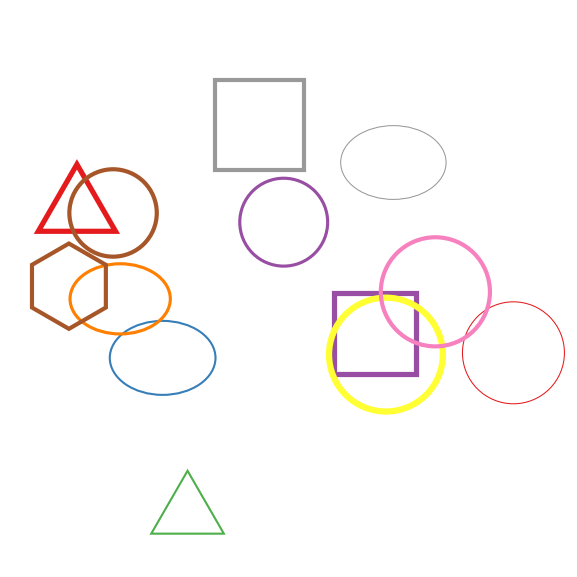[{"shape": "circle", "thickness": 0.5, "radius": 0.44, "center": [0.889, 0.388]}, {"shape": "triangle", "thickness": 2.5, "radius": 0.39, "center": [0.133, 0.637]}, {"shape": "oval", "thickness": 1, "radius": 0.46, "center": [0.282, 0.379]}, {"shape": "triangle", "thickness": 1, "radius": 0.36, "center": [0.325, 0.111]}, {"shape": "circle", "thickness": 1.5, "radius": 0.38, "center": [0.491, 0.614]}, {"shape": "square", "thickness": 2.5, "radius": 0.35, "center": [0.65, 0.422]}, {"shape": "oval", "thickness": 1.5, "radius": 0.43, "center": [0.208, 0.482]}, {"shape": "circle", "thickness": 3, "radius": 0.49, "center": [0.668, 0.385]}, {"shape": "circle", "thickness": 2, "radius": 0.38, "center": [0.196, 0.63]}, {"shape": "hexagon", "thickness": 2, "radius": 0.37, "center": [0.119, 0.504]}, {"shape": "circle", "thickness": 2, "radius": 0.47, "center": [0.754, 0.494]}, {"shape": "square", "thickness": 2, "radius": 0.39, "center": [0.45, 0.783]}, {"shape": "oval", "thickness": 0.5, "radius": 0.46, "center": [0.681, 0.718]}]